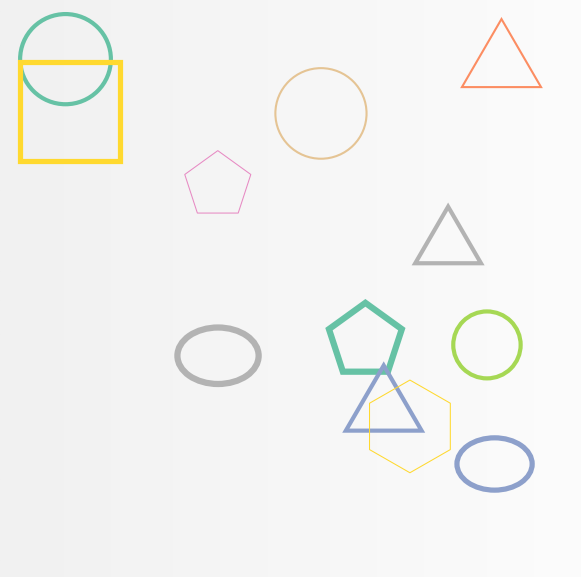[{"shape": "circle", "thickness": 2, "radius": 0.39, "center": [0.113, 0.897]}, {"shape": "pentagon", "thickness": 3, "radius": 0.33, "center": [0.629, 0.409]}, {"shape": "triangle", "thickness": 1, "radius": 0.39, "center": [0.863, 0.888]}, {"shape": "triangle", "thickness": 2, "radius": 0.38, "center": [0.66, 0.291]}, {"shape": "oval", "thickness": 2.5, "radius": 0.32, "center": [0.851, 0.196]}, {"shape": "pentagon", "thickness": 0.5, "radius": 0.3, "center": [0.375, 0.679]}, {"shape": "circle", "thickness": 2, "radius": 0.29, "center": [0.838, 0.402]}, {"shape": "hexagon", "thickness": 0.5, "radius": 0.4, "center": [0.705, 0.261]}, {"shape": "square", "thickness": 2.5, "radius": 0.43, "center": [0.121, 0.806]}, {"shape": "circle", "thickness": 1, "radius": 0.39, "center": [0.552, 0.803]}, {"shape": "triangle", "thickness": 2, "radius": 0.33, "center": [0.771, 0.576]}, {"shape": "oval", "thickness": 3, "radius": 0.35, "center": [0.375, 0.383]}]